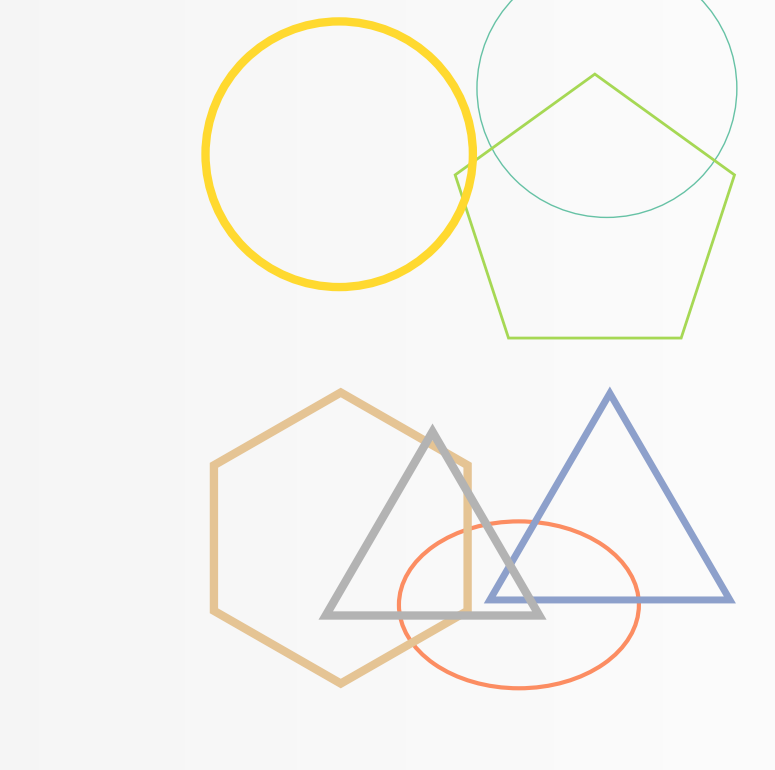[{"shape": "circle", "thickness": 0.5, "radius": 0.84, "center": [0.783, 0.885]}, {"shape": "oval", "thickness": 1.5, "radius": 0.77, "center": [0.67, 0.215]}, {"shape": "triangle", "thickness": 2.5, "radius": 0.89, "center": [0.787, 0.31]}, {"shape": "pentagon", "thickness": 1, "radius": 0.95, "center": [0.768, 0.714]}, {"shape": "circle", "thickness": 3, "radius": 0.86, "center": [0.438, 0.8]}, {"shape": "hexagon", "thickness": 3, "radius": 0.94, "center": [0.44, 0.301]}, {"shape": "triangle", "thickness": 3, "radius": 0.8, "center": [0.558, 0.28]}]